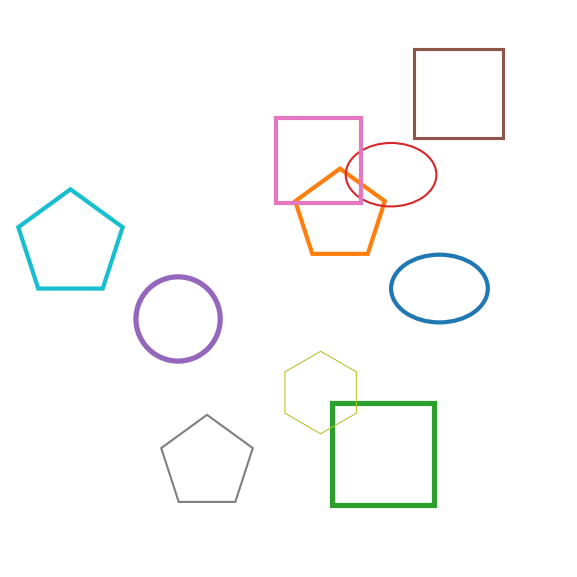[{"shape": "oval", "thickness": 2, "radius": 0.42, "center": [0.761, 0.499]}, {"shape": "pentagon", "thickness": 2, "radius": 0.41, "center": [0.589, 0.626]}, {"shape": "square", "thickness": 2.5, "radius": 0.44, "center": [0.663, 0.213]}, {"shape": "oval", "thickness": 1, "radius": 0.39, "center": [0.677, 0.697]}, {"shape": "circle", "thickness": 2.5, "radius": 0.36, "center": [0.308, 0.447]}, {"shape": "square", "thickness": 1.5, "radius": 0.39, "center": [0.794, 0.838]}, {"shape": "square", "thickness": 2, "radius": 0.37, "center": [0.551, 0.721]}, {"shape": "pentagon", "thickness": 1, "radius": 0.42, "center": [0.358, 0.197]}, {"shape": "hexagon", "thickness": 0.5, "radius": 0.36, "center": [0.555, 0.319]}, {"shape": "pentagon", "thickness": 2, "radius": 0.47, "center": [0.122, 0.576]}]